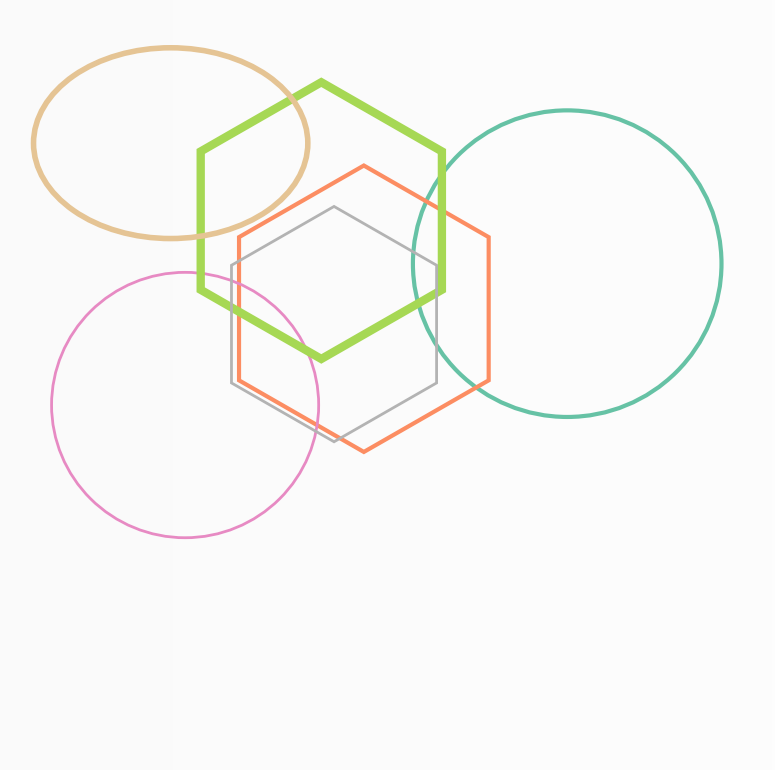[{"shape": "circle", "thickness": 1.5, "radius": 1.0, "center": [0.732, 0.658]}, {"shape": "hexagon", "thickness": 1.5, "radius": 0.93, "center": [0.469, 0.599]}, {"shape": "circle", "thickness": 1, "radius": 0.86, "center": [0.239, 0.474]}, {"shape": "hexagon", "thickness": 3, "radius": 0.9, "center": [0.415, 0.714]}, {"shape": "oval", "thickness": 2, "radius": 0.88, "center": [0.22, 0.814]}, {"shape": "hexagon", "thickness": 1, "radius": 0.76, "center": [0.431, 0.579]}]